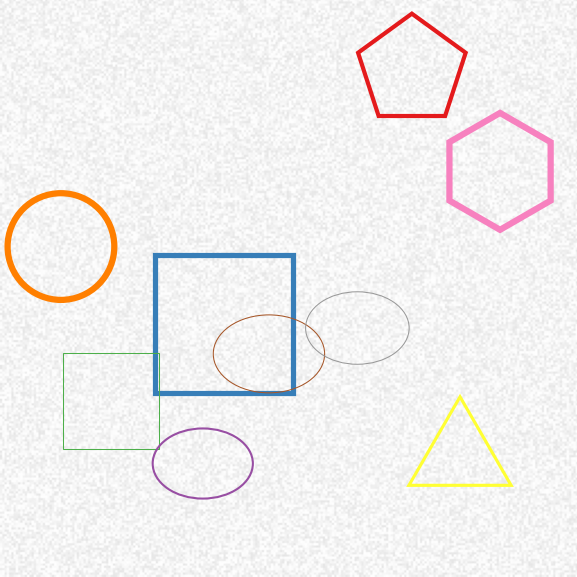[{"shape": "pentagon", "thickness": 2, "radius": 0.49, "center": [0.713, 0.878]}, {"shape": "square", "thickness": 2.5, "radius": 0.6, "center": [0.388, 0.439]}, {"shape": "square", "thickness": 0.5, "radius": 0.42, "center": [0.192, 0.305]}, {"shape": "oval", "thickness": 1, "radius": 0.43, "center": [0.351, 0.197]}, {"shape": "circle", "thickness": 3, "radius": 0.46, "center": [0.106, 0.572]}, {"shape": "triangle", "thickness": 1.5, "radius": 0.51, "center": [0.797, 0.21]}, {"shape": "oval", "thickness": 0.5, "radius": 0.48, "center": [0.466, 0.386]}, {"shape": "hexagon", "thickness": 3, "radius": 0.51, "center": [0.866, 0.702]}, {"shape": "oval", "thickness": 0.5, "radius": 0.45, "center": [0.619, 0.431]}]